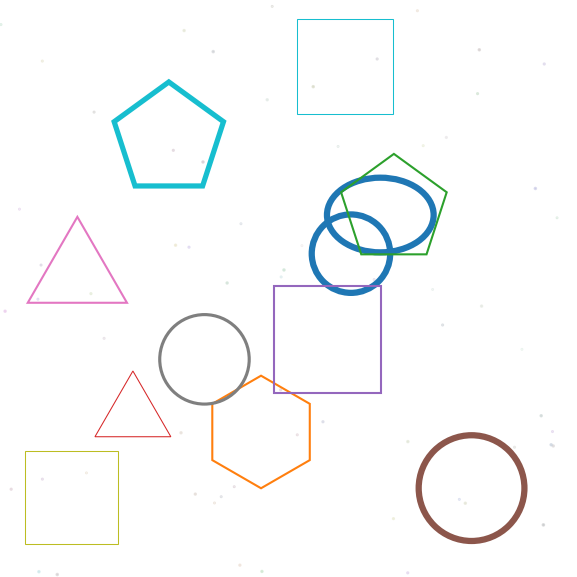[{"shape": "circle", "thickness": 3, "radius": 0.34, "center": [0.608, 0.56]}, {"shape": "oval", "thickness": 3, "radius": 0.46, "center": [0.659, 0.627]}, {"shape": "hexagon", "thickness": 1, "radius": 0.49, "center": [0.452, 0.251]}, {"shape": "pentagon", "thickness": 1, "radius": 0.48, "center": [0.682, 0.637]}, {"shape": "triangle", "thickness": 0.5, "radius": 0.38, "center": [0.23, 0.281]}, {"shape": "square", "thickness": 1, "radius": 0.46, "center": [0.567, 0.411]}, {"shape": "circle", "thickness": 3, "radius": 0.46, "center": [0.817, 0.154]}, {"shape": "triangle", "thickness": 1, "radius": 0.5, "center": [0.134, 0.524]}, {"shape": "circle", "thickness": 1.5, "radius": 0.39, "center": [0.354, 0.377]}, {"shape": "square", "thickness": 0.5, "radius": 0.4, "center": [0.124, 0.138]}, {"shape": "pentagon", "thickness": 2.5, "radius": 0.5, "center": [0.292, 0.758]}, {"shape": "square", "thickness": 0.5, "radius": 0.41, "center": [0.597, 0.884]}]